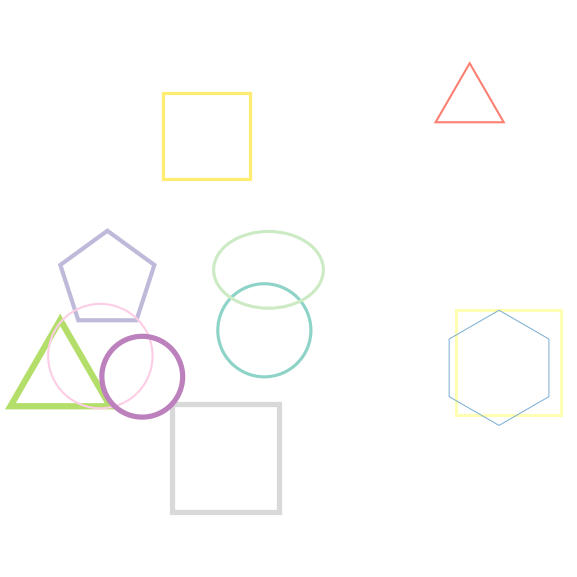[{"shape": "circle", "thickness": 1.5, "radius": 0.4, "center": [0.458, 0.427]}, {"shape": "square", "thickness": 1.5, "radius": 0.46, "center": [0.88, 0.371]}, {"shape": "pentagon", "thickness": 2, "radius": 0.43, "center": [0.186, 0.514]}, {"shape": "triangle", "thickness": 1, "radius": 0.34, "center": [0.813, 0.821]}, {"shape": "hexagon", "thickness": 0.5, "radius": 0.5, "center": [0.864, 0.362]}, {"shape": "triangle", "thickness": 3, "radius": 0.5, "center": [0.104, 0.346]}, {"shape": "circle", "thickness": 1, "radius": 0.45, "center": [0.174, 0.383]}, {"shape": "square", "thickness": 2.5, "radius": 0.47, "center": [0.391, 0.206]}, {"shape": "circle", "thickness": 2.5, "radius": 0.35, "center": [0.246, 0.347]}, {"shape": "oval", "thickness": 1.5, "radius": 0.47, "center": [0.465, 0.532]}, {"shape": "square", "thickness": 1.5, "radius": 0.38, "center": [0.358, 0.764]}]